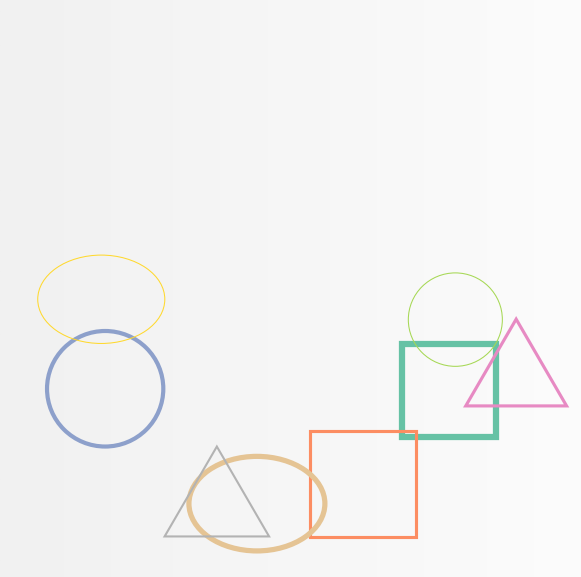[{"shape": "square", "thickness": 3, "radius": 0.4, "center": [0.772, 0.323]}, {"shape": "square", "thickness": 1.5, "radius": 0.46, "center": [0.625, 0.161]}, {"shape": "circle", "thickness": 2, "radius": 0.5, "center": [0.181, 0.326]}, {"shape": "triangle", "thickness": 1.5, "radius": 0.5, "center": [0.888, 0.346]}, {"shape": "circle", "thickness": 0.5, "radius": 0.4, "center": [0.783, 0.446]}, {"shape": "oval", "thickness": 0.5, "radius": 0.55, "center": [0.174, 0.481]}, {"shape": "oval", "thickness": 2.5, "radius": 0.58, "center": [0.442, 0.127]}, {"shape": "triangle", "thickness": 1, "radius": 0.52, "center": [0.373, 0.122]}]